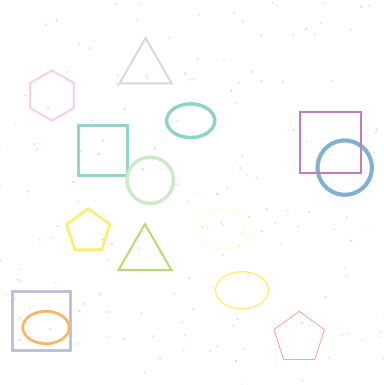[{"shape": "square", "thickness": 2, "radius": 0.32, "center": [0.267, 0.611]}, {"shape": "oval", "thickness": 2.5, "radius": 0.31, "center": [0.495, 0.686]}, {"shape": "oval", "thickness": 0.5, "radius": 0.37, "center": [0.58, 0.405]}, {"shape": "square", "thickness": 2, "radius": 0.38, "center": [0.107, 0.168]}, {"shape": "pentagon", "thickness": 0.5, "radius": 0.35, "center": [0.777, 0.122]}, {"shape": "circle", "thickness": 3, "radius": 0.35, "center": [0.895, 0.565]}, {"shape": "oval", "thickness": 2, "radius": 0.3, "center": [0.119, 0.149]}, {"shape": "triangle", "thickness": 1.5, "radius": 0.4, "center": [0.376, 0.338]}, {"shape": "hexagon", "thickness": 1.5, "radius": 0.33, "center": [0.135, 0.752]}, {"shape": "triangle", "thickness": 1.5, "radius": 0.39, "center": [0.378, 0.823]}, {"shape": "square", "thickness": 1.5, "radius": 0.4, "center": [0.859, 0.631]}, {"shape": "circle", "thickness": 2.5, "radius": 0.3, "center": [0.39, 0.532]}, {"shape": "oval", "thickness": 1, "radius": 0.34, "center": [0.629, 0.246]}, {"shape": "pentagon", "thickness": 2, "radius": 0.3, "center": [0.229, 0.399]}]